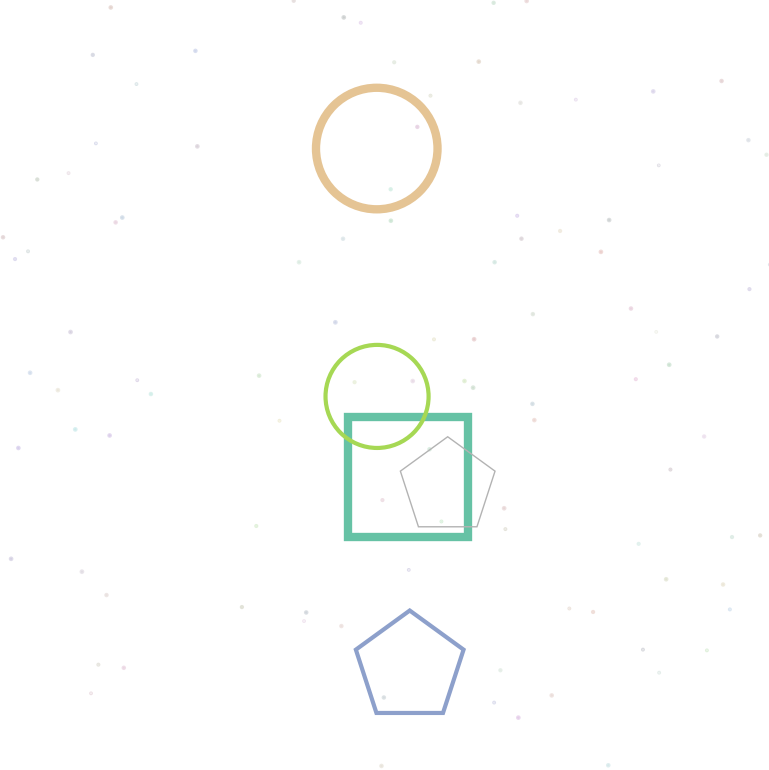[{"shape": "square", "thickness": 3, "radius": 0.39, "center": [0.53, 0.38]}, {"shape": "pentagon", "thickness": 1.5, "radius": 0.37, "center": [0.532, 0.134]}, {"shape": "circle", "thickness": 1.5, "radius": 0.33, "center": [0.49, 0.485]}, {"shape": "circle", "thickness": 3, "radius": 0.39, "center": [0.489, 0.807]}, {"shape": "pentagon", "thickness": 0.5, "radius": 0.32, "center": [0.581, 0.368]}]